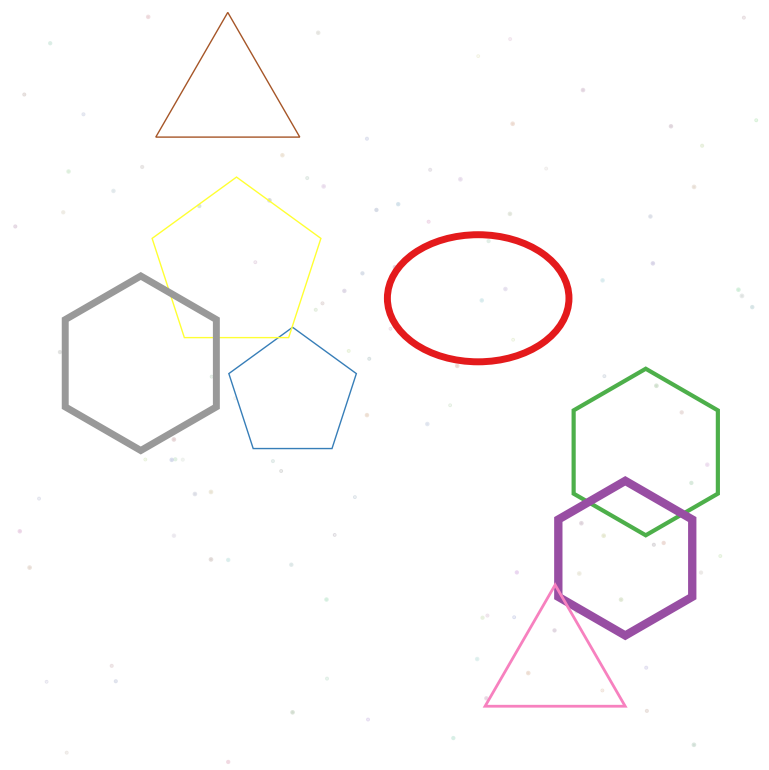[{"shape": "oval", "thickness": 2.5, "radius": 0.59, "center": [0.621, 0.613]}, {"shape": "pentagon", "thickness": 0.5, "radius": 0.44, "center": [0.38, 0.488]}, {"shape": "hexagon", "thickness": 1.5, "radius": 0.54, "center": [0.839, 0.413]}, {"shape": "hexagon", "thickness": 3, "radius": 0.5, "center": [0.812, 0.275]}, {"shape": "pentagon", "thickness": 0.5, "radius": 0.58, "center": [0.307, 0.655]}, {"shape": "triangle", "thickness": 0.5, "radius": 0.54, "center": [0.296, 0.876]}, {"shape": "triangle", "thickness": 1, "radius": 0.53, "center": [0.721, 0.135]}, {"shape": "hexagon", "thickness": 2.5, "radius": 0.57, "center": [0.183, 0.528]}]